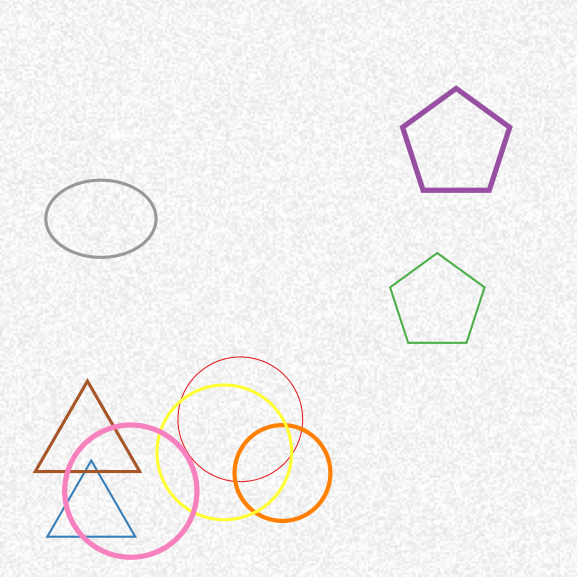[{"shape": "circle", "thickness": 0.5, "radius": 0.54, "center": [0.416, 0.273]}, {"shape": "triangle", "thickness": 1, "radius": 0.44, "center": [0.158, 0.114]}, {"shape": "pentagon", "thickness": 1, "radius": 0.43, "center": [0.757, 0.475]}, {"shape": "pentagon", "thickness": 2.5, "radius": 0.49, "center": [0.79, 0.749]}, {"shape": "circle", "thickness": 2, "radius": 0.41, "center": [0.489, 0.18]}, {"shape": "circle", "thickness": 1.5, "radius": 0.58, "center": [0.388, 0.216]}, {"shape": "triangle", "thickness": 1.5, "radius": 0.52, "center": [0.151, 0.235]}, {"shape": "circle", "thickness": 2.5, "radius": 0.57, "center": [0.227, 0.149]}, {"shape": "oval", "thickness": 1.5, "radius": 0.48, "center": [0.175, 0.62]}]